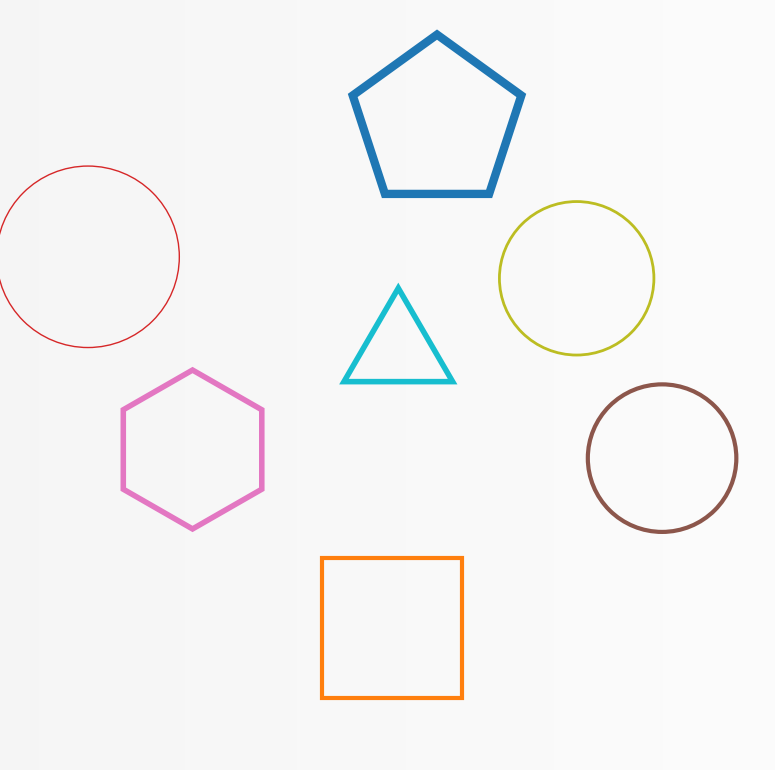[{"shape": "pentagon", "thickness": 3, "radius": 0.57, "center": [0.564, 0.841]}, {"shape": "square", "thickness": 1.5, "radius": 0.45, "center": [0.506, 0.184]}, {"shape": "circle", "thickness": 0.5, "radius": 0.59, "center": [0.114, 0.666]}, {"shape": "circle", "thickness": 1.5, "radius": 0.48, "center": [0.854, 0.405]}, {"shape": "hexagon", "thickness": 2, "radius": 0.52, "center": [0.248, 0.416]}, {"shape": "circle", "thickness": 1, "radius": 0.5, "center": [0.744, 0.639]}, {"shape": "triangle", "thickness": 2, "radius": 0.4, "center": [0.514, 0.545]}]